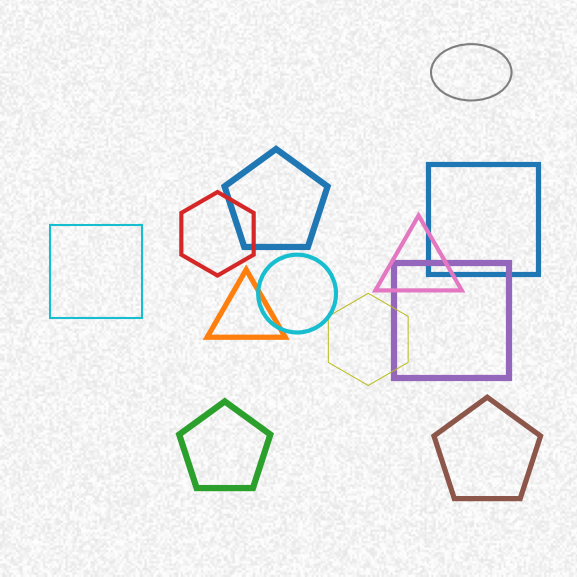[{"shape": "pentagon", "thickness": 3, "radius": 0.47, "center": [0.478, 0.647]}, {"shape": "square", "thickness": 2.5, "radius": 0.48, "center": [0.836, 0.62]}, {"shape": "triangle", "thickness": 2.5, "radius": 0.39, "center": [0.426, 0.454]}, {"shape": "pentagon", "thickness": 3, "radius": 0.41, "center": [0.389, 0.221]}, {"shape": "hexagon", "thickness": 2, "radius": 0.36, "center": [0.377, 0.594]}, {"shape": "square", "thickness": 3, "radius": 0.5, "center": [0.782, 0.444]}, {"shape": "pentagon", "thickness": 2.5, "radius": 0.49, "center": [0.844, 0.214]}, {"shape": "triangle", "thickness": 2, "radius": 0.43, "center": [0.725, 0.539]}, {"shape": "oval", "thickness": 1, "radius": 0.35, "center": [0.816, 0.874]}, {"shape": "hexagon", "thickness": 0.5, "radius": 0.4, "center": [0.638, 0.411]}, {"shape": "square", "thickness": 1, "radius": 0.4, "center": [0.166, 0.529]}, {"shape": "circle", "thickness": 2, "radius": 0.34, "center": [0.514, 0.491]}]